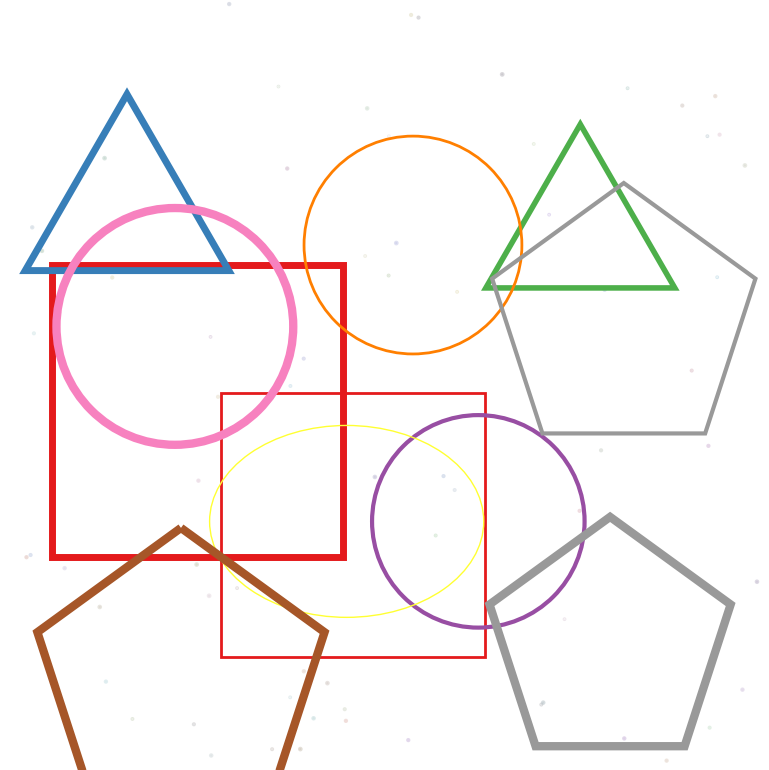[{"shape": "square", "thickness": 1, "radius": 0.86, "center": [0.458, 0.318]}, {"shape": "square", "thickness": 2.5, "radius": 0.95, "center": [0.257, 0.467]}, {"shape": "triangle", "thickness": 2.5, "radius": 0.76, "center": [0.165, 0.725]}, {"shape": "triangle", "thickness": 2, "radius": 0.71, "center": [0.754, 0.697]}, {"shape": "circle", "thickness": 1.5, "radius": 0.69, "center": [0.621, 0.323]}, {"shape": "circle", "thickness": 1, "radius": 0.71, "center": [0.536, 0.682]}, {"shape": "oval", "thickness": 0.5, "radius": 0.89, "center": [0.45, 0.323]}, {"shape": "pentagon", "thickness": 3, "radius": 0.98, "center": [0.235, 0.118]}, {"shape": "circle", "thickness": 3, "radius": 0.77, "center": [0.227, 0.576]}, {"shape": "pentagon", "thickness": 3, "radius": 0.82, "center": [0.792, 0.164]}, {"shape": "pentagon", "thickness": 1.5, "radius": 0.9, "center": [0.81, 0.583]}]